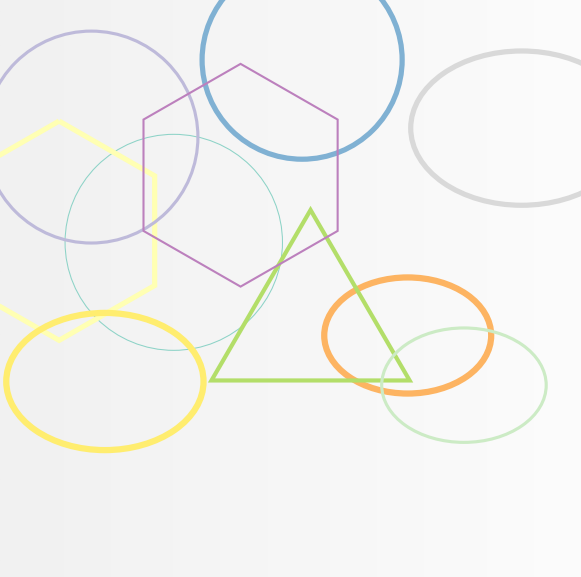[{"shape": "circle", "thickness": 0.5, "radius": 0.94, "center": [0.299, 0.58]}, {"shape": "hexagon", "thickness": 2.5, "radius": 0.95, "center": [0.102, 0.6]}, {"shape": "circle", "thickness": 1.5, "radius": 0.92, "center": [0.157, 0.762]}, {"shape": "circle", "thickness": 2.5, "radius": 0.86, "center": [0.52, 0.896]}, {"shape": "oval", "thickness": 3, "radius": 0.72, "center": [0.701, 0.418]}, {"shape": "triangle", "thickness": 2, "radius": 0.98, "center": [0.534, 0.439]}, {"shape": "oval", "thickness": 2.5, "radius": 0.95, "center": [0.897, 0.777]}, {"shape": "hexagon", "thickness": 1, "radius": 0.96, "center": [0.414, 0.696]}, {"shape": "oval", "thickness": 1.5, "radius": 0.71, "center": [0.798, 0.332]}, {"shape": "oval", "thickness": 3, "radius": 0.85, "center": [0.18, 0.339]}]